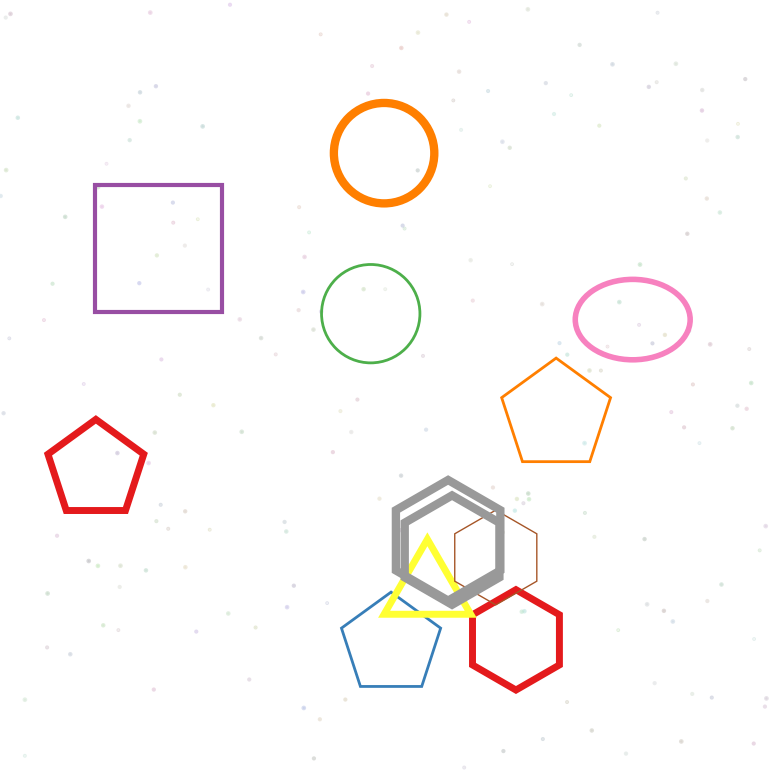[{"shape": "hexagon", "thickness": 2.5, "radius": 0.33, "center": [0.67, 0.169]}, {"shape": "pentagon", "thickness": 2.5, "radius": 0.33, "center": [0.124, 0.39]}, {"shape": "pentagon", "thickness": 1, "radius": 0.34, "center": [0.508, 0.163]}, {"shape": "circle", "thickness": 1, "radius": 0.32, "center": [0.481, 0.593]}, {"shape": "square", "thickness": 1.5, "radius": 0.41, "center": [0.205, 0.677]}, {"shape": "circle", "thickness": 3, "radius": 0.33, "center": [0.499, 0.801]}, {"shape": "pentagon", "thickness": 1, "radius": 0.37, "center": [0.722, 0.461]}, {"shape": "triangle", "thickness": 2.5, "radius": 0.32, "center": [0.555, 0.235]}, {"shape": "hexagon", "thickness": 0.5, "radius": 0.31, "center": [0.644, 0.276]}, {"shape": "oval", "thickness": 2, "radius": 0.37, "center": [0.822, 0.585]}, {"shape": "hexagon", "thickness": 3, "radius": 0.39, "center": [0.582, 0.298]}, {"shape": "hexagon", "thickness": 3, "radius": 0.35, "center": [0.587, 0.286]}]